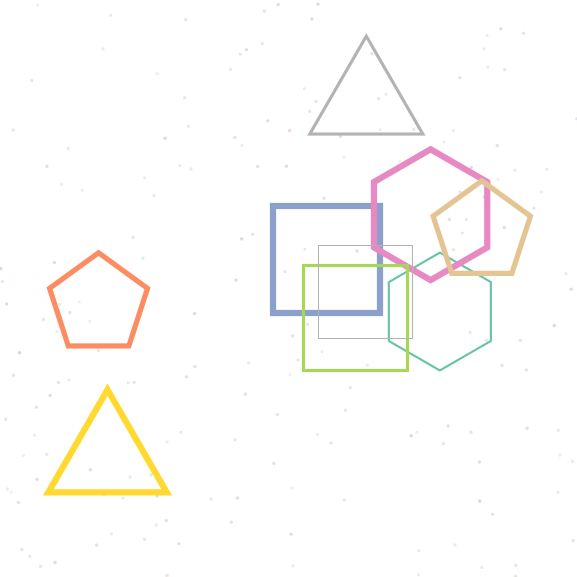[{"shape": "hexagon", "thickness": 1, "radius": 0.51, "center": [0.762, 0.46]}, {"shape": "pentagon", "thickness": 2.5, "radius": 0.45, "center": [0.171, 0.472]}, {"shape": "square", "thickness": 3, "radius": 0.46, "center": [0.566, 0.55]}, {"shape": "hexagon", "thickness": 3, "radius": 0.57, "center": [0.746, 0.627]}, {"shape": "square", "thickness": 1.5, "radius": 0.45, "center": [0.615, 0.449]}, {"shape": "triangle", "thickness": 3, "radius": 0.59, "center": [0.186, 0.206]}, {"shape": "pentagon", "thickness": 2.5, "radius": 0.44, "center": [0.834, 0.597]}, {"shape": "square", "thickness": 0.5, "radius": 0.4, "center": [0.632, 0.494]}, {"shape": "triangle", "thickness": 1.5, "radius": 0.57, "center": [0.634, 0.824]}]